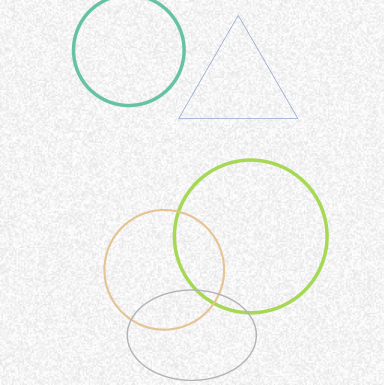[{"shape": "circle", "thickness": 2.5, "radius": 0.72, "center": [0.335, 0.87]}, {"shape": "triangle", "thickness": 0.5, "radius": 0.89, "center": [0.619, 0.781]}, {"shape": "circle", "thickness": 2.5, "radius": 0.99, "center": [0.651, 0.386]}, {"shape": "circle", "thickness": 1.5, "radius": 0.78, "center": [0.427, 0.299]}, {"shape": "oval", "thickness": 1, "radius": 0.84, "center": [0.498, 0.129]}]